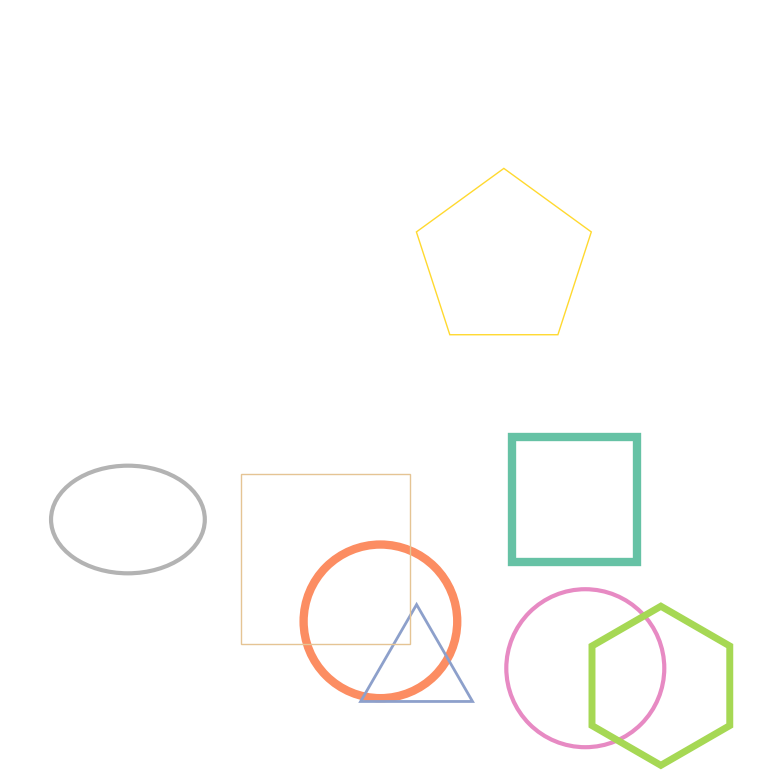[{"shape": "square", "thickness": 3, "radius": 0.41, "center": [0.746, 0.351]}, {"shape": "circle", "thickness": 3, "radius": 0.5, "center": [0.494, 0.193]}, {"shape": "triangle", "thickness": 1, "radius": 0.42, "center": [0.541, 0.131]}, {"shape": "circle", "thickness": 1.5, "radius": 0.51, "center": [0.76, 0.132]}, {"shape": "hexagon", "thickness": 2.5, "radius": 0.52, "center": [0.858, 0.109]}, {"shape": "pentagon", "thickness": 0.5, "radius": 0.6, "center": [0.654, 0.662]}, {"shape": "square", "thickness": 0.5, "radius": 0.55, "center": [0.423, 0.274]}, {"shape": "oval", "thickness": 1.5, "radius": 0.5, "center": [0.166, 0.325]}]